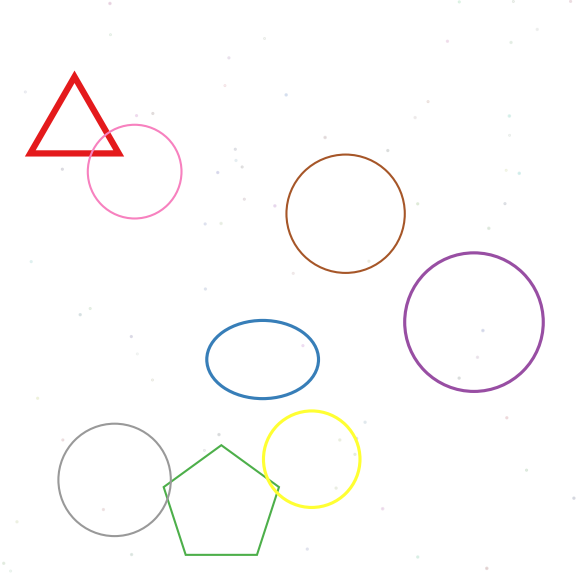[{"shape": "triangle", "thickness": 3, "radius": 0.44, "center": [0.129, 0.778]}, {"shape": "oval", "thickness": 1.5, "radius": 0.48, "center": [0.455, 0.377]}, {"shape": "pentagon", "thickness": 1, "radius": 0.52, "center": [0.383, 0.123]}, {"shape": "circle", "thickness": 1.5, "radius": 0.6, "center": [0.821, 0.441]}, {"shape": "circle", "thickness": 1.5, "radius": 0.42, "center": [0.54, 0.204]}, {"shape": "circle", "thickness": 1, "radius": 0.51, "center": [0.598, 0.629]}, {"shape": "circle", "thickness": 1, "radius": 0.41, "center": [0.233, 0.702]}, {"shape": "circle", "thickness": 1, "radius": 0.49, "center": [0.198, 0.168]}]